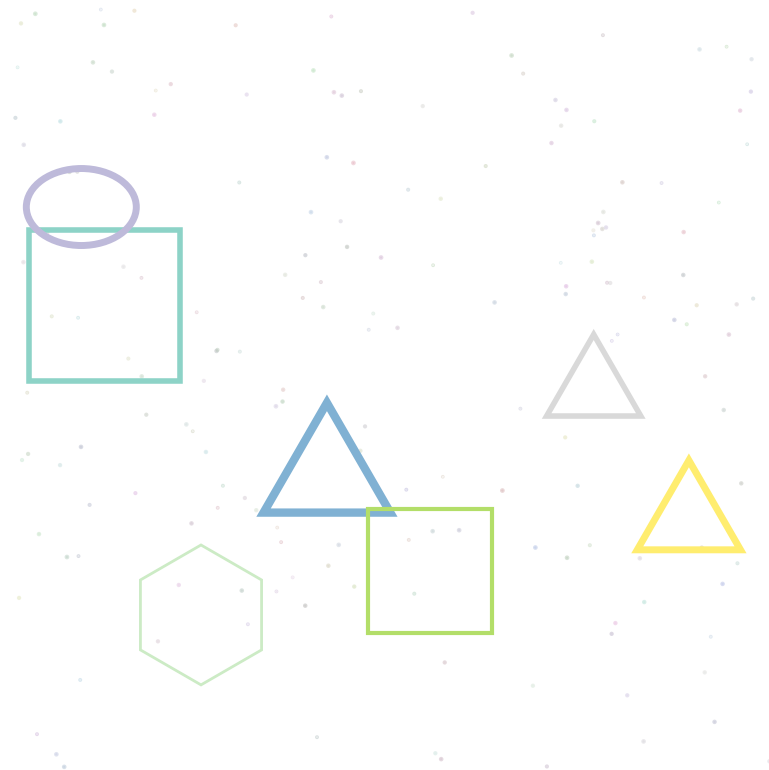[{"shape": "square", "thickness": 2, "radius": 0.49, "center": [0.136, 0.603]}, {"shape": "oval", "thickness": 2.5, "radius": 0.36, "center": [0.106, 0.731]}, {"shape": "triangle", "thickness": 3, "radius": 0.48, "center": [0.425, 0.382]}, {"shape": "square", "thickness": 1.5, "radius": 0.4, "center": [0.558, 0.259]}, {"shape": "triangle", "thickness": 2, "radius": 0.35, "center": [0.771, 0.495]}, {"shape": "hexagon", "thickness": 1, "radius": 0.45, "center": [0.261, 0.201]}, {"shape": "triangle", "thickness": 2.5, "radius": 0.39, "center": [0.895, 0.325]}]